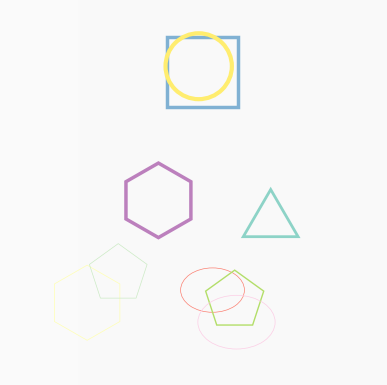[{"shape": "triangle", "thickness": 2, "radius": 0.41, "center": [0.699, 0.426]}, {"shape": "hexagon", "thickness": 0.5, "radius": 0.49, "center": [0.225, 0.214]}, {"shape": "oval", "thickness": 0.5, "radius": 0.41, "center": [0.548, 0.247]}, {"shape": "square", "thickness": 2.5, "radius": 0.46, "center": [0.524, 0.813]}, {"shape": "pentagon", "thickness": 1, "radius": 0.39, "center": [0.606, 0.219]}, {"shape": "oval", "thickness": 0.5, "radius": 0.5, "center": [0.61, 0.163]}, {"shape": "hexagon", "thickness": 2.5, "radius": 0.48, "center": [0.409, 0.48]}, {"shape": "pentagon", "thickness": 0.5, "radius": 0.39, "center": [0.305, 0.289]}, {"shape": "circle", "thickness": 3, "radius": 0.43, "center": [0.513, 0.828]}]